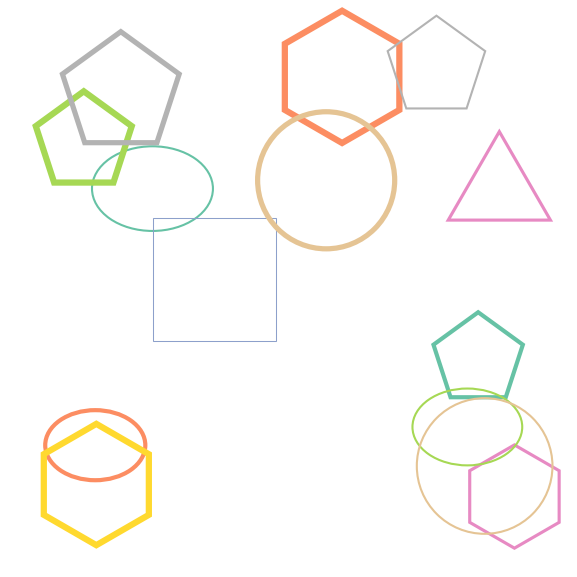[{"shape": "oval", "thickness": 1, "radius": 0.52, "center": [0.264, 0.673]}, {"shape": "pentagon", "thickness": 2, "radius": 0.41, "center": [0.828, 0.377]}, {"shape": "oval", "thickness": 2, "radius": 0.43, "center": [0.165, 0.228]}, {"shape": "hexagon", "thickness": 3, "radius": 0.57, "center": [0.592, 0.866]}, {"shape": "square", "thickness": 0.5, "radius": 0.53, "center": [0.372, 0.515]}, {"shape": "triangle", "thickness": 1.5, "radius": 0.51, "center": [0.865, 0.669]}, {"shape": "hexagon", "thickness": 1.5, "radius": 0.45, "center": [0.891, 0.139]}, {"shape": "pentagon", "thickness": 3, "radius": 0.44, "center": [0.145, 0.754]}, {"shape": "oval", "thickness": 1, "radius": 0.48, "center": [0.809, 0.26]}, {"shape": "hexagon", "thickness": 3, "radius": 0.53, "center": [0.167, 0.16]}, {"shape": "circle", "thickness": 2.5, "radius": 0.59, "center": [0.565, 0.687]}, {"shape": "circle", "thickness": 1, "radius": 0.59, "center": [0.839, 0.192]}, {"shape": "pentagon", "thickness": 1, "radius": 0.44, "center": [0.756, 0.883]}, {"shape": "pentagon", "thickness": 2.5, "radius": 0.53, "center": [0.209, 0.838]}]